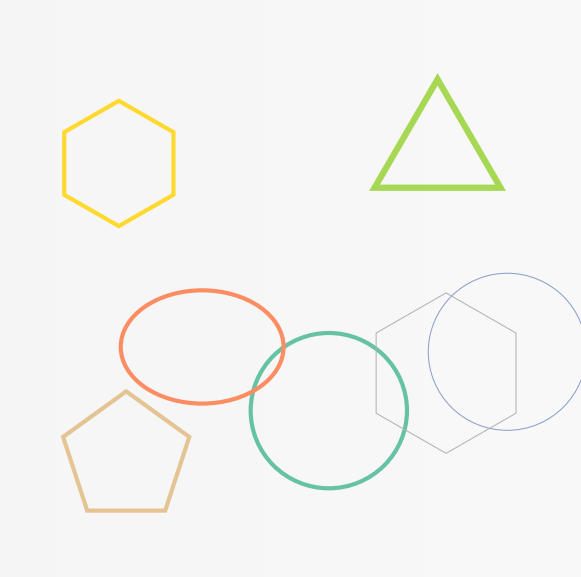[{"shape": "circle", "thickness": 2, "radius": 0.67, "center": [0.566, 0.288]}, {"shape": "oval", "thickness": 2, "radius": 0.7, "center": [0.348, 0.398]}, {"shape": "circle", "thickness": 0.5, "radius": 0.68, "center": [0.873, 0.39]}, {"shape": "triangle", "thickness": 3, "radius": 0.63, "center": [0.753, 0.737]}, {"shape": "hexagon", "thickness": 2, "radius": 0.54, "center": [0.204, 0.716]}, {"shape": "pentagon", "thickness": 2, "radius": 0.57, "center": [0.217, 0.207]}, {"shape": "hexagon", "thickness": 0.5, "radius": 0.69, "center": [0.767, 0.353]}]